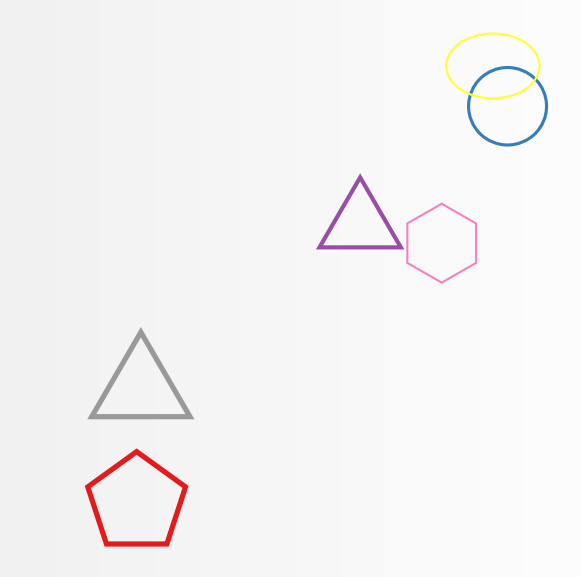[{"shape": "pentagon", "thickness": 2.5, "radius": 0.44, "center": [0.235, 0.129]}, {"shape": "circle", "thickness": 1.5, "radius": 0.34, "center": [0.873, 0.815]}, {"shape": "triangle", "thickness": 2, "radius": 0.4, "center": [0.62, 0.611]}, {"shape": "oval", "thickness": 1, "radius": 0.4, "center": [0.848, 0.885]}, {"shape": "hexagon", "thickness": 1, "radius": 0.34, "center": [0.76, 0.578]}, {"shape": "triangle", "thickness": 2.5, "radius": 0.49, "center": [0.242, 0.326]}]